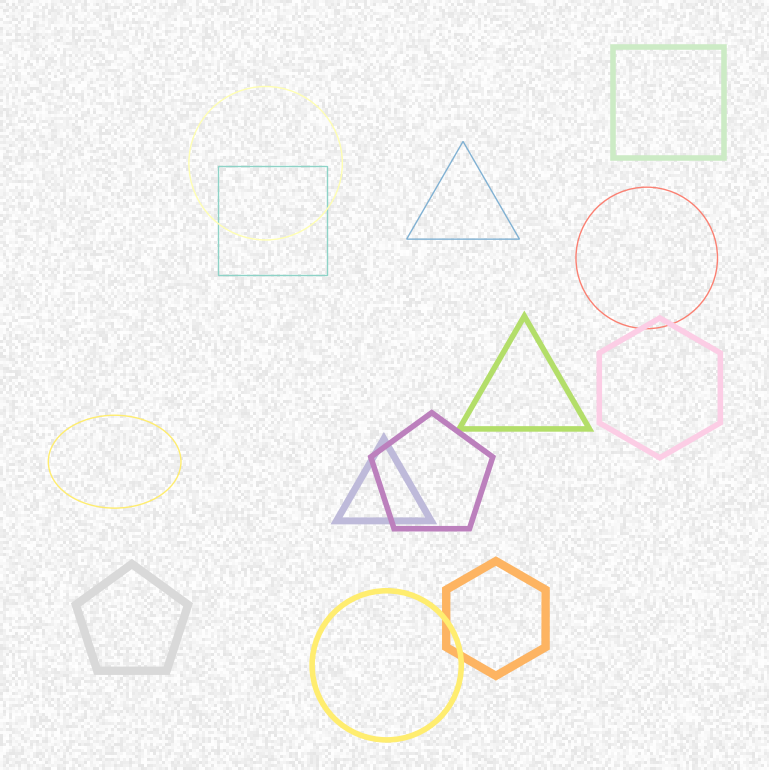[{"shape": "square", "thickness": 0.5, "radius": 0.35, "center": [0.354, 0.713]}, {"shape": "circle", "thickness": 0.5, "radius": 0.5, "center": [0.345, 0.788]}, {"shape": "triangle", "thickness": 2.5, "radius": 0.35, "center": [0.499, 0.359]}, {"shape": "circle", "thickness": 0.5, "radius": 0.46, "center": [0.84, 0.665]}, {"shape": "triangle", "thickness": 0.5, "radius": 0.42, "center": [0.601, 0.732]}, {"shape": "hexagon", "thickness": 3, "radius": 0.37, "center": [0.644, 0.197]}, {"shape": "triangle", "thickness": 2, "radius": 0.49, "center": [0.681, 0.492]}, {"shape": "hexagon", "thickness": 2, "radius": 0.45, "center": [0.857, 0.496]}, {"shape": "pentagon", "thickness": 3, "radius": 0.38, "center": [0.171, 0.191]}, {"shape": "pentagon", "thickness": 2, "radius": 0.42, "center": [0.561, 0.381]}, {"shape": "square", "thickness": 2, "radius": 0.36, "center": [0.868, 0.867]}, {"shape": "circle", "thickness": 2, "radius": 0.48, "center": [0.502, 0.136]}, {"shape": "oval", "thickness": 0.5, "radius": 0.43, "center": [0.149, 0.4]}]